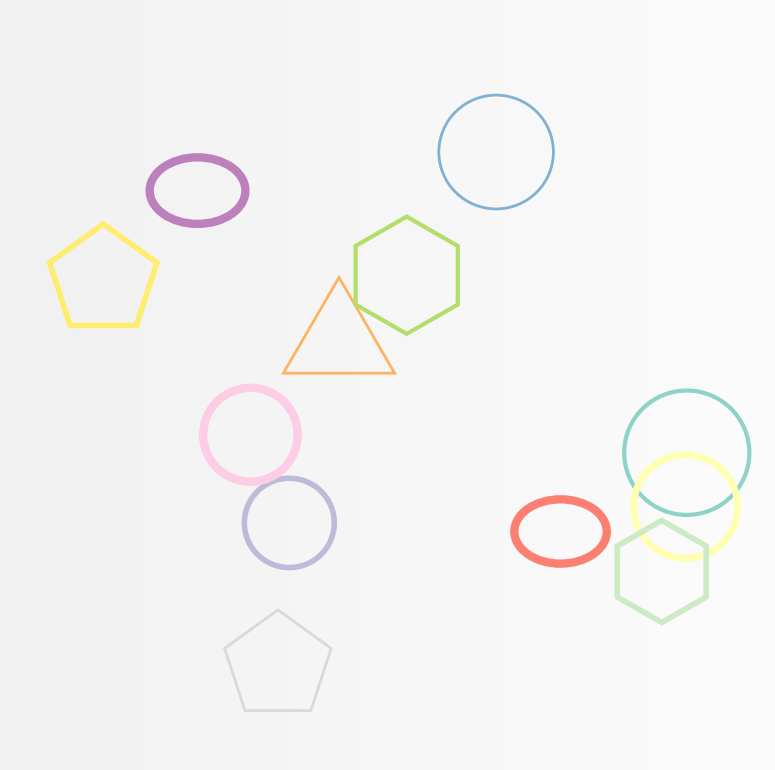[{"shape": "circle", "thickness": 1.5, "radius": 0.4, "center": [0.886, 0.412]}, {"shape": "circle", "thickness": 2.5, "radius": 0.34, "center": [0.885, 0.342]}, {"shape": "circle", "thickness": 2, "radius": 0.29, "center": [0.373, 0.321]}, {"shape": "oval", "thickness": 3, "radius": 0.3, "center": [0.723, 0.31]}, {"shape": "circle", "thickness": 1, "radius": 0.37, "center": [0.64, 0.803]}, {"shape": "triangle", "thickness": 1, "radius": 0.41, "center": [0.437, 0.557]}, {"shape": "hexagon", "thickness": 1.5, "radius": 0.38, "center": [0.525, 0.643]}, {"shape": "circle", "thickness": 3, "radius": 0.3, "center": [0.323, 0.435]}, {"shape": "pentagon", "thickness": 1, "radius": 0.36, "center": [0.359, 0.136]}, {"shape": "oval", "thickness": 3, "radius": 0.31, "center": [0.255, 0.752]}, {"shape": "hexagon", "thickness": 2, "radius": 0.33, "center": [0.854, 0.258]}, {"shape": "pentagon", "thickness": 2, "radius": 0.36, "center": [0.133, 0.636]}]